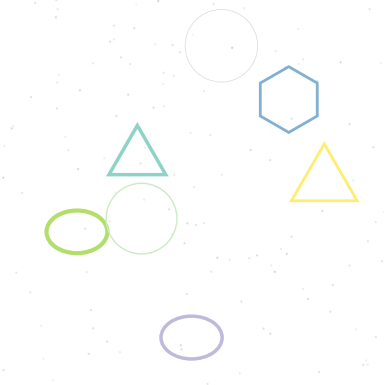[{"shape": "triangle", "thickness": 2.5, "radius": 0.43, "center": [0.357, 0.589]}, {"shape": "oval", "thickness": 2.5, "radius": 0.4, "center": [0.498, 0.123]}, {"shape": "hexagon", "thickness": 2, "radius": 0.43, "center": [0.75, 0.741]}, {"shape": "oval", "thickness": 3, "radius": 0.4, "center": [0.2, 0.398]}, {"shape": "circle", "thickness": 0.5, "radius": 0.47, "center": [0.575, 0.881]}, {"shape": "circle", "thickness": 1, "radius": 0.46, "center": [0.368, 0.432]}, {"shape": "triangle", "thickness": 2, "radius": 0.49, "center": [0.842, 0.528]}]